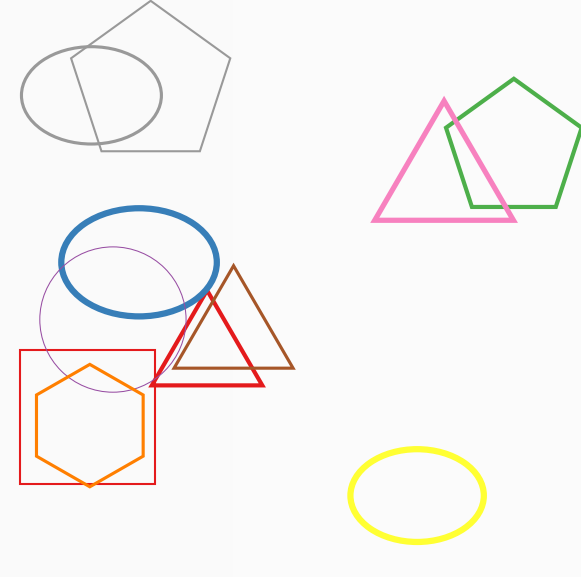[{"shape": "square", "thickness": 1, "radius": 0.58, "center": [0.15, 0.277]}, {"shape": "triangle", "thickness": 2, "radius": 0.55, "center": [0.356, 0.387]}, {"shape": "oval", "thickness": 3, "radius": 0.67, "center": [0.239, 0.545]}, {"shape": "pentagon", "thickness": 2, "radius": 0.61, "center": [0.884, 0.74]}, {"shape": "circle", "thickness": 0.5, "radius": 0.63, "center": [0.194, 0.446]}, {"shape": "hexagon", "thickness": 1.5, "radius": 0.53, "center": [0.155, 0.262]}, {"shape": "oval", "thickness": 3, "radius": 0.57, "center": [0.718, 0.141]}, {"shape": "triangle", "thickness": 1.5, "radius": 0.59, "center": [0.402, 0.421]}, {"shape": "triangle", "thickness": 2.5, "radius": 0.69, "center": [0.764, 0.687]}, {"shape": "oval", "thickness": 1.5, "radius": 0.6, "center": [0.157, 0.834]}, {"shape": "pentagon", "thickness": 1, "radius": 0.72, "center": [0.259, 0.854]}]